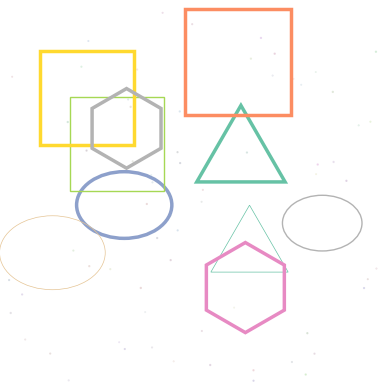[{"shape": "triangle", "thickness": 2.5, "radius": 0.66, "center": [0.626, 0.594]}, {"shape": "triangle", "thickness": 0.5, "radius": 0.58, "center": [0.648, 0.351]}, {"shape": "square", "thickness": 2.5, "radius": 0.69, "center": [0.618, 0.839]}, {"shape": "oval", "thickness": 2.5, "radius": 0.62, "center": [0.323, 0.467]}, {"shape": "hexagon", "thickness": 2.5, "radius": 0.58, "center": [0.637, 0.253]}, {"shape": "square", "thickness": 1, "radius": 0.61, "center": [0.304, 0.627]}, {"shape": "square", "thickness": 2.5, "radius": 0.61, "center": [0.226, 0.746]}, {"shape": "oval", "thickness": 0.5, "radius": 0.69, "center": [0.136, 0.344]}, {"shape": "oval", "thickness": 1, "radius": 0.52, "center": [0.837, 0.42]}, {"shape": "hexagon", "thickness": 2.5, "radius": 0.52, "center": [0.329, 0.667]}]